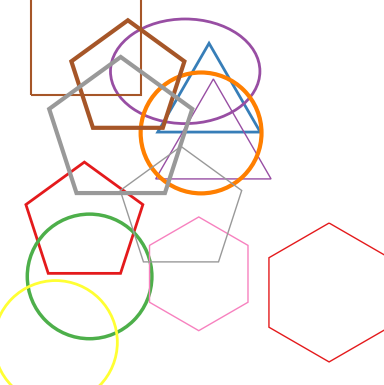[{"shape": "hexagon", "thickness": 1, "radius": 0.9, "center": [0.855, 0.24]}, {"shape": "pentagon", "thickness": 2, "radius": 0.8, "center": [0.219, 0.419]}, {"shape": "triangle", "thickness": 2, "radius": 0.77, "center": [0.543, 0.734]}, {"shape": "circle", "thickness": 2.5, "radius": 0.81, "center": [0.233, 0.282]}, {"shape": "oval", "thickness": 2, "radius": 0.97, "center": [0.481, 0.815]}, {"shape": "triangle", "thickness": 1, "radius": 0.87, "center": [0.554, 0.622]}, {"shape": "circle", "thickness": 3, "radius": 0.78, "center": [0.522, 0.655]}, {"shape": "circle", "thickness": 2, "radius": 0.8, "center": [0.144, 0.111]}, {"shape": "pentagon", "thickness": 3, "radius": 0.77, "center": [0.332, 0.793]}, {"shape": "square", "thickness": 1.5, "radius": 0.72, "center": [0.223, 0.896]}, {"shape": "hexagon", "thickness": 1, "radius": 0.74, "center": [0.516, 0.289]}, {"shape": "pentagon", "thickness": 3, "radius": 0.98, "center": [0.314, 0.657]}, {"shape": "pentagon", "thickness": 1, "radius": 0.83, "center": [0.47, 0.454]}]